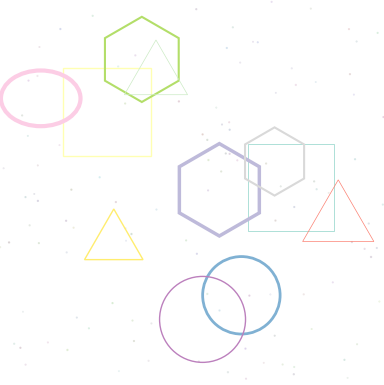[{"shape": "square", "thickness": 0.5, "radius": 0.56, "center": [0.756, 0.512]}, {"shape": "square", "thickness": 1, "radius": 0.57, "center": [0.277, 0.709]}, {"shape": "hexagon", "thickness": 2.5, "radius": 0.6, "center": [0.57, 0.507]}, {"shape": "triangle", "thickness": 0.5, "radius": 0.53, "center": [0.879, 0.426]}, {"shape": "circle", "thickness": 2, "radius": 0.5, "center": [0.627, 0.233]}, {"shape": "hexagon", "thickness": 1.5, "radius": 0.55, "center": [0.368, 0.846]}, {"shape": "oval", "thickness": 3, "radius": 0.52, "center": [0.106, 0.745]}, {"shape": "hexagon", "thickness": 1.5, "radius": 0.44, "center": [0.713, 0.581]}, {"shape": "circle", "thickness": 1, "radius": 0.56, "center": [0.526, 0.17]}, {"shape": "triangle", "thickness": 0.5, "radius": 0.47, "center": [0.405, 0.801]}, {"shape": "triangle", "thickness": 1, "radius": 0.44, "center": [0.296, 0.369]}]